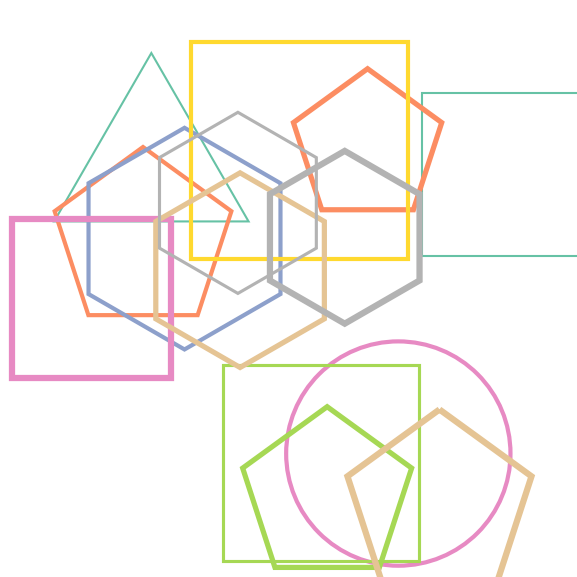[{"shape": "square", "thickness": 1, "radius": 0.7, "center": [0.872, 0.697]}, {"shape": "triangle", "thickness": 1, "radius": 0.97, "center": [0.262, 0.713]}, {"shape": "pentagon", "thickness": 2.5, "radius": 0.67, "center": [0.637, 0.745]}, {"shape": "pentagon", "thickness": 2, "radius": 0.8, "center": [0.248, 0.584]}, {"shape": "hexagon", "thickness": 2, "radius": 0.96, "center": [0.319, 0.586]}, {"shape": "circle", "thickness": 2, "radius": 0.97, "center": [0.69, 0.214]}, {"shape": "square", "thickness": 3, "radius": 0.69, "center": [0.158, 0.482]}, {"shape": "square", "thickness": 1.5, "radius": 0.85, "center": [0.557, 0.197]}, {"shape": "pentagon", "thickness": 2.5, "radius": 0.77, "center": [0.567, 0.141]}, {"shape": "square", "thickness": 2, "radius": 0.94, "center": [0.519, 0.739]}, {"shape": "hexagon", "thickness": 2.5, "radius": 0.84, "center": [0.416, 0.531]}, {"shape": "pentagon", "thickness": 3, "radius": 0.84, "center": [0.761, 0.123]}, {"shape": "hexagon", "thickness": 3, "radius": 0.75, "center": [0.597, 0.588]}, {"shape": "hexagon", "thickness": 1.5, "radius": 0.78, "center": [0.412, 0.648]}]